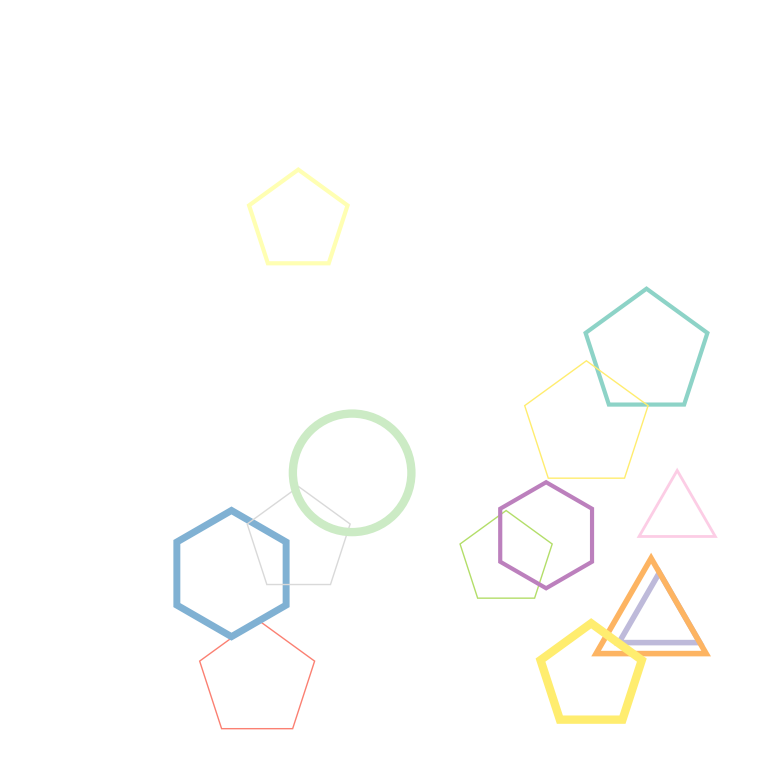[{"shape": "pentagon", "thickness": 1.5, "radius": 0.42, "center": [0.84, 0.542]}, {"shape": "pentagon", "thickness": 1.5, "radius": 0.34, "center": [0.387, 0.712]}, {"shape": "triangle", "thickness": 2, "radius": 0.3, "center": [0.856, 0.196]}, {"shape": "pentagon", "thickness": 0.5, "radius": 0.39, "center": [0.334, 0.117]}, {"shape": "hexagon", "thickness": 2.5, "radius": 0.41, "center": [0.301, 0.255]}, {"shape": "triangle", "thickness": 2, "radius": 0.41, "center": [0.846, 0.192]}, {"shape": "pentagon", "thickness": 0.5, "radius": 0.31, "center": [0.657, 0.274]}, {"shape": "triangle", "thickness": 1, "radius": 0.29, "center": [0.879, 0.332]}, {"shape": "pentagon", "thickness": 0.5, "radius": 0.35, "center": [0.388, 0.298]}, {"shape": "hexagon", "thickness": 1.5, "radius": 0.34, "center": [0.709, 0.305]}, {"shape": "circle", "thickness": 3, "radius": 0.38, "center": [0.457, 0.386]}, {"shape": "pentagon", "thickness": 0.5, "radius": 0.42, "center": [0.762, 0.447]}, {"shape": "pentagon", "thickness": 3, "radius": 0.35, "center": [0.768, 0.121]}]